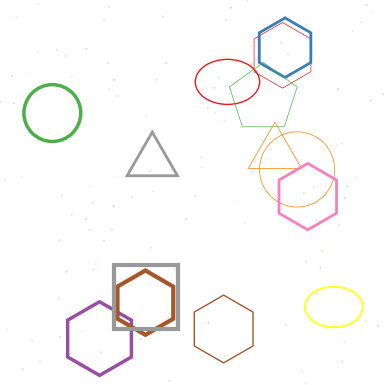[{"shape": "hexagon", "thickness": 0.5, "radius": 0.43, "center": [0.734, 0.856]}, {"shape": "oval", "thickness": 1, "radius": 0.42, "center": [0.591, 0.787]}, {"shape": "hexagon", "thickness": 2, "radius": 0.39, "center": [0.74, 0.876]}, {"shape": "pentagon", "thickness": 0.5, "radius": 0.46, "center": [0.684, 0.745]}, {"shape": "circle", "thickness": 2.5, "radius": 0.37, "center": [0.136, 0.706]}, {"shape": "hexagon", "thickness": 2.5, "radius": 0.48, "center": [0.259, 0.121]}, {"shape": "triangle", "thickness": 0.5, "radius": 0.4, "center": [0.714, 0.602]}, {"shape": "circle", "thickness": 0.5, "radius": 0.49, "center": [0.772, 0.56]}, {"shape": "oval", "thickness": 1.5, "radius": 0.38, "center": [0.867, 0.203]}, {"shape": "hexagon", "thickness": 1, "radius": 0.44, "center": [0.581, 0.145]}, {"shape": "hexagon", "thickness": 3, "radius": 0.42, "center": [0.378, 0.214]}, {"shape": "hexagon", "thickness": 2, "radius": 0.43, "center": [0.799, 0.489]}, {"shape": "triangle", "thickness": 2, "radius": 0.38, "center": [0.395, 0.581]}, {"shape": "square", "thickness": 3, "radius": 0.41, "center": [0.379, 0.228]}]